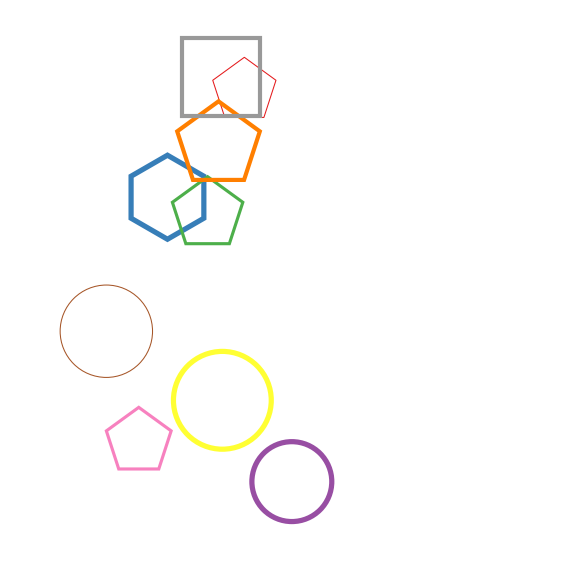[{"shape": "pentagon", "thickness": 0.5, "radius": 0.29, "center": [0.423, 0.842]}, {"shape": "hexagon", "thickness": 2.5, "radius": 0.36, "center": [0.29, 0.658]}, {"shape": "pentagon", "thickness": 1.5, "radius": 0.32, "center": [0.359, 0.629]}, {"shape": "circle", "thickness": 2.5, "radius": 0.35, "center": [0.505, 0.165]}, {"shape": "pentagon", "thickness": 2, "radius": 0.38, "center": [0.378, 0.748]}, {"shape": "circle", "thickness": 2.5, "radius": 0.42, "center": [0.385, 0.306]}, {"shape": "circle", "thickness": 0.5, "radius": 0.4, "center": [0.184, 0.426]}, {"shape": "pentagon", "thickness": 1.5, "radius": 0.29, "center": [0.24, 0.235]}, {"shape": "square", "thickness": 2, "radius": 0.34, "center": [0.383, 0.866]}]